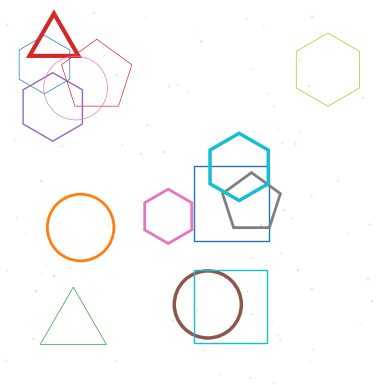[{"shape": "square", "thickness": 1, "radius": 0.49, "center": [0.601, 0.472]}, {"shape": "hexagon", "thickness": 0.5, "radius": 0.38, "center": [0.116, 0.832]}, {"shape": "circle", "thickness": 2, "radius": 0.43, "center": [0.209, 0.409]}, {"shape": "triangle", "thickness": 0.5, "radius": 0.5, "center": [0.19, 0.155]}, {"shape": "pentagon", "thickness": 0.5, "radius": 0.48, "center": [0.251, 0.802]}, {"shape": "triangle", "thickness": 3, "radius": 0.37, "center": [0.14, 0.892]}, {"shape": "hexagon", "thickness": 1, "radius": 0.44, "center": [0.137, 0.722]}, {"shape": "circle", "thickness": 2.5, "radius": 0.44, "center": [0.54, 0.209]}, {"shape": "hexagon", "thickness": 2, "radius": 0.35, "center": [0.437, 0.438]}, {"shape": "circle", "thickness": 0.5, "radius": 0.41, "center": [0.197, 0.771]}, {"shape": "pentagon", "thickness": 2, "radius": 0.39, "center": [0.653, 0.473]}, {"shape": "hexagon", "thickness": 0.5, "radius": 0.48, "center": [0.852, 0.819]}, {"shape": "hexagon", "thickness": 2.5, "radius": 0.44, "center": [0.621, 0.566]}, {"shape": "square", "thickness": 1, "radius": 0.47, "center": [0.599, 0.204]}]